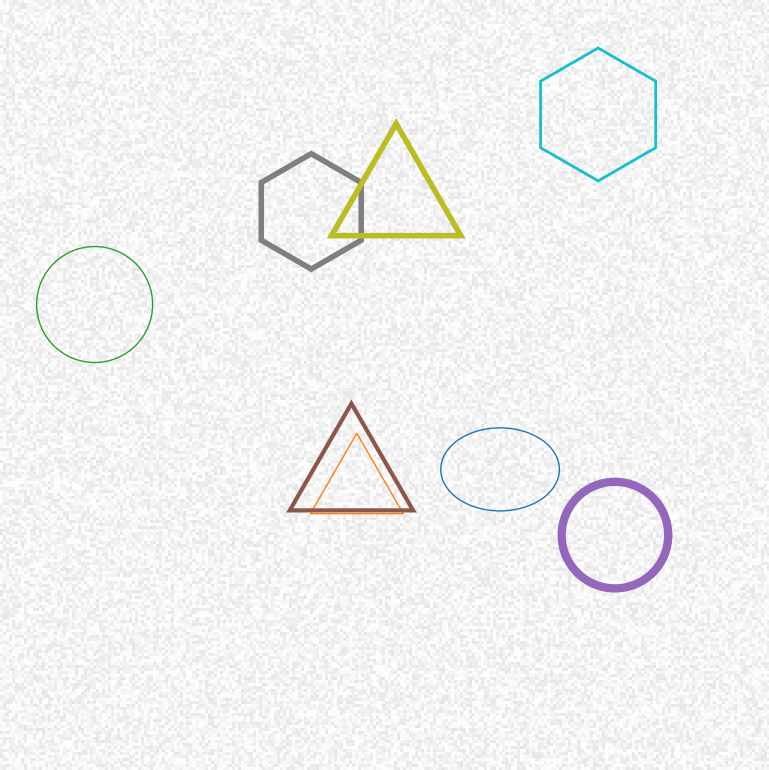[{"shape": "oval", "thickness": 0.5, "radius": 0.39, "center": [0.649, 0.39]}, {"shape": "triangle", "thickness": 0.5, "radius": 0.35, "center": [0.463, 0.368]}, {"shape": "circle", "thickness": 0.5, "radius": 0.38, "center": [0.123, 0.605]}, {"shape": "circle", "thickness": 3, "radius": 0.35, "center": [0.799, 0.305]}, {"shape": "triangle", "thickness": 1.5, "radius": 0.46, "center": [0.456, 0.383]}, {"shape": "hexagon", "thickness": 2, "radius": 0.37, "center": [0.404, 0.725]}, {"shape": "triangle", "thickness": 2, "radius": 0.48, "center": [0.514, 0.742]}, {"shape": "hexagon", "thickness": 1, "radius": 0.43, "center": [0.777, 0.851]}]